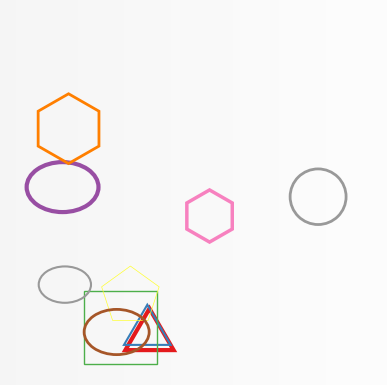[{"shape": "triangle", "thickness": 3, "radius": 0.36, "center": [0.386, 0.127]}, {"shape": "triangle", "thickness": 1.5, "radius": 0.35, "center": [0.38, 0.139]}, {"shape": "square", "thickness": 1, "radius": 0.47, "center": [0.312, 0.15]}, {"shape": "oval", "thickness": 3, "radius": 0.46, "center": [0.161, 0.514]}, {"shape": "hexagon", "thickness": 2, "radius": 0.45, "center": [0.177, 0.666]}, {"shape": "pentagon", "thickness": 0.5, "radius": 0.39, "center": [0.336, 0.231]}, {"shape": "oval", "thickness": 2, "radius": 0.42, "center": [0.301, 0.138]}, {"shape": "hexagon", "thickness": 2.5, "radius": 0.34, "center": [0.541, 0.439]}, {"shape": "oval", "thickness": 1.5, "radius": 0.34, "center": [0.167, 0.261]}, {"shape": "circle", "thickness": 2, "radius": 0.36, "center": [0.821, 0.489]}]